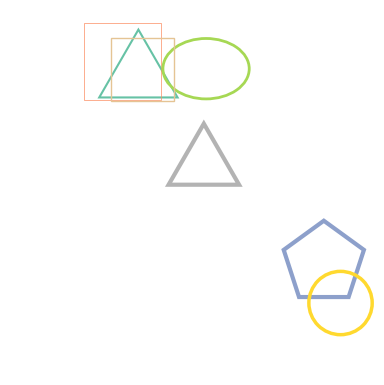[{"shape": "triangle", "thickness": 1.5, "radius": 0.59, "center": [0.359, 0.806]}, {"shape": "square", "thickness": 0.5, "radius": 0.5, "center": [0.319, 0.841]}, {"shape": "pentagon", "thickness": 3, "radius": 0.55, "center": [0.841, 0.317]}, {"shape": "oval", "thickness": 2, "radius": 0.56, "center": [0.535, 0.822]}, {"shape": "circle", "thickness": 2.5, "radius": 0.41, "center": [0.884, 0.213]}, {"shape": "square", "thickness": 1, "radius": 0.41, "center": [0.371, 0.819]}, {"shape": "triangle", "thickness": 3, "radius": 0.53, "center": [0.529, 0.573]}]